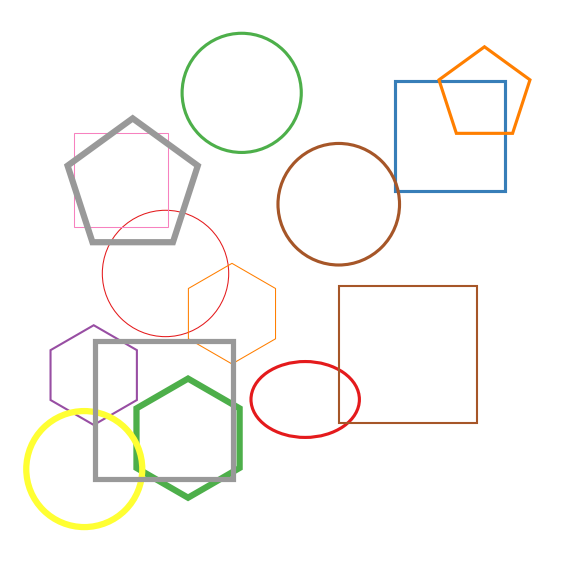[{"shape": "circle", "thickness": 0.5, "radius": 0.55, "center": [0.287, 0.526]}, {"shape": "oval", "thickness": 1.5, "radius": 0.47, "center": [0.528, 0.307]}, {"shape": "square", "thickness": 1.5, "radius": 0.48, "center": [0.778, 0.764]}, {"shape": "circle", "thickness": 1.5, "radius": 0.52, "center": [0.419, 0.838]}, {"shape": "hexagon", "thickness": 3, "radius": 0.52, "center": [0.326, 0.24]}, {"shape": "hexagon", "thickness": 1, "radius": 0.43, "center": [0.162, 0.35]}, {"shape": "hexagon", "thickness": 0.5, "radius": 0.44, "center": [0.402, 0.456]}, {"shape": "pentagon", "thickness": 1.5, "radius": 0.41, "center": [0.839, 0.835]}, {"shape": "circle", "thickness": 3, "radius": 0.5, "center": [0.146, 0.187]}, {"shape": "square", "thickness": 1, "radius": 0.59, "center": [0.707, 0.385]}, {"shape": "circle", "thickness": 1.5, "radius": 0.53, "center": [0.587, 0.645]}, {"shape": "square", "thickness": 0.5, "radius": 0.41, "center": [0.21, 0.687]}, {"shape": "pentagon", "thickness": 3, "radius": 0.59, "center": [0.23, 0.676]}, {"shape": "square", "thickness": 2.5, "radius": 0.6, "center": [0.283, 0.29]}]